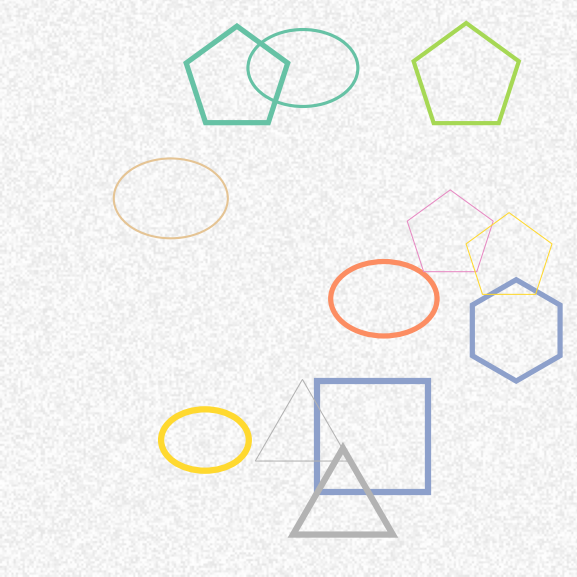[{"shape": "oval", "thickness": 1.5, "radius": 0.48, "center": [0.525, 0.881]}, {"shape": "pentagon", "thickness": 2.5, "radius": 0.46, "center": [0.41, 0.861]}, {"shape": "oval", "thickness": 2.5, "radius": 0.46, "center": [0.665, 0.482]}, {"shape": "square", "thickness": 3, "radius": 0.48, "center": [0.645, 0.244]}, {"shape": "hexagon", "thickness": 2.5, "radius": 0.44, "center": [0.894, 0.427]}, {"shape": "pentagon", "thickness": 0.5, "radius": 0.39, "center": [0.78, 0.592]}, {"shape": "pentagon", "thickness": 2, "radius": 0.48, "center": [0.807, 0.863]}, {"shape": "pentagon", "thickness": 0.5, "radius": 0.39, "center": [0.881, 0.553]}, {"shape": "oval", "thickness": 3, "radius": 0.38, "center": [0.355, 0.237]}, {"shape": "oval", "thickness": 1, "radius": 0.49, "center": [0.296, 0.656]}, {"shape": "triangle", "thickness": 3, "radius": 0.5, "center": [0.594, 0.123]}, {"shape": "triangle", "thickness": 0.5, "radius": 0.47, "center": [0.524, 0.248]}]